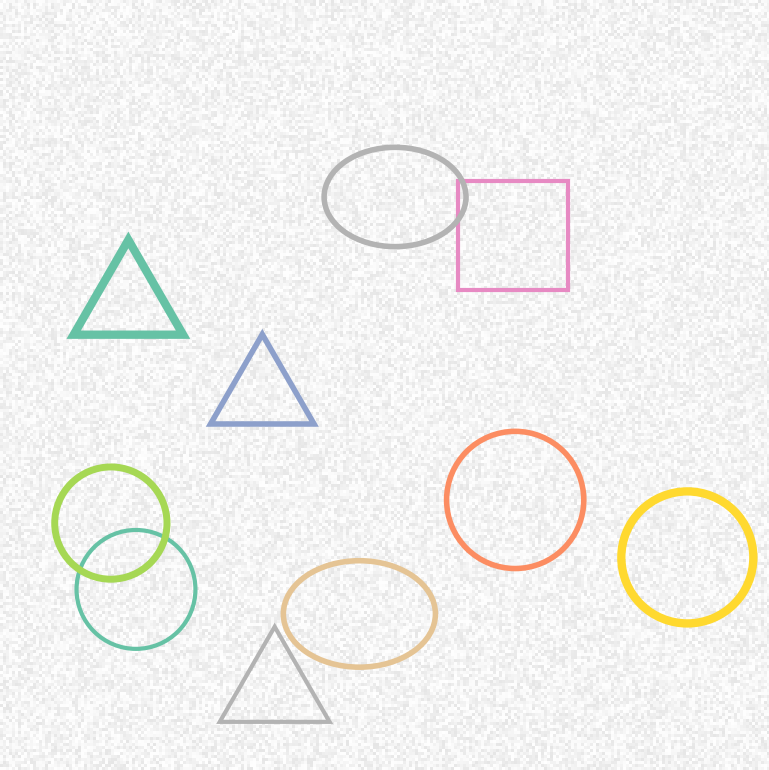[{"shape": "triangle", "thickness": 3, "radius": 0.41, "center": [0.167, 0.606]}, {"shape": "circle", "thickness": 1.5, "radius": 0.39, "center": [0.177, 0.235]}, {"shape": "circle", "thickness": 2, "radius": 0.45, "center": [0.669, 0.351]}, {"shape": "triangle", "thickness": 2, "radius": 0.39, "center": [0.341, 0.488]}, {"shape": "square", "thickness": 1.5, "radius": 0.36, "center": [0.666, 0.694]}, {"shape": "circle", "thickness": 2.5, "radius": 0.36, "center": [0.144, 0.321]}, {"shape": "circle", "thickness": 3, "radius": 0.43, "center": [0.893, 0.276]}, {"shape": "oval", "thickness": 2, "radius": 0.49, "center": [0.467, 0.203]}, {"shape": "oval", "thickness": 2, "radius": 0.46, "center": [0.513, 0.744]}, {"shape": "triangle", "thickness": 1.5, "radius": 0.41, "center": [0.357, 0.104]}]